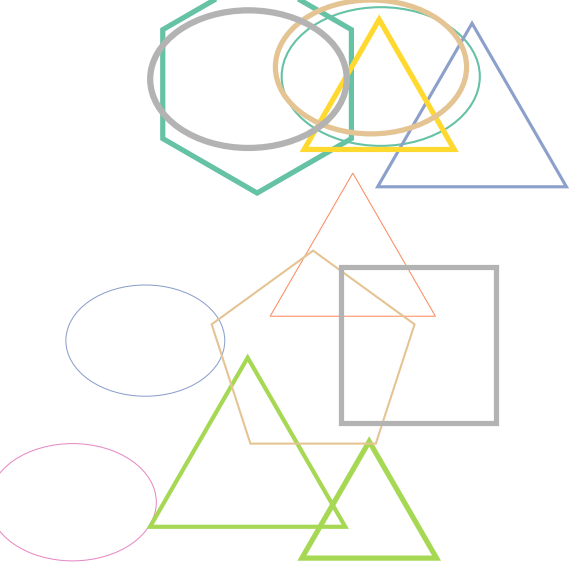[{"shape": "oval", "thickness": 1, "radius": 0.86, "center": [0.659, 0.867]}, {"shape": "hexagon", "thickness": 2.5, "radius": 0.94, "center": [0.445, 0.853]}, {"shape": "triangle", "thickness": 0.5, "radius": 0.83, "center": [0.611, 0.534]}, {"shape": "triangle", "thickness": 1.5, "radius": 0.94, "center": [0.817, 0.77]}, {"shape": "oval", "thickness": 0.5, "radius": 0.69, "center": [0.252, 0.409]}, {"shape": "oval", "thickness": 0.5, "radius": 0.73, "center": [0.126, 0.129]}, {"shape": "triangle", "thickness": 2.5, "radius": 0.67, "center": [0.639, 0.1]}, {"shape": "triangle", "thickness": 2, "radius": 0.98, "center": [0.429, 0.185]}, {"shape": "triangle", "thickness": 2.5, "radius": 0.75, "center": [0.657, 0.815]}, {"shape": "oval", "thickness": 2.5, "radius": 0.83, "center": [0.642, 0.883]}, {"shape": "pentagon", "thickness": 1, "radius": 0.92, "center": [0.542, 0.38]}, {"shape": "oval", "thickness": 3, "radius": 0.85, "center": [0.43, 0.862]}, {"shape": "square", "thickness": 2.5, "radius": 0.67, "center": [0.725, 0.402]}]